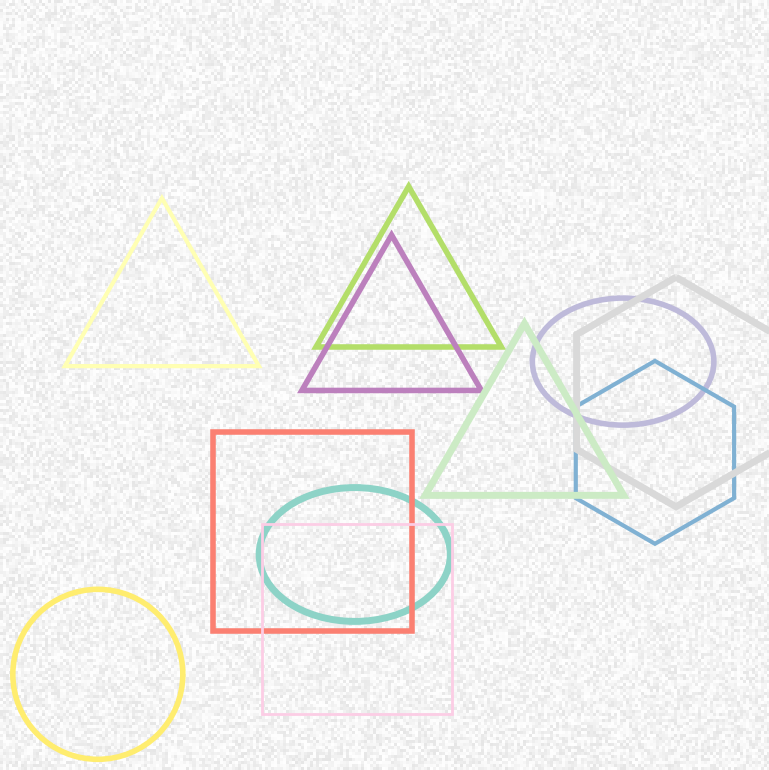[{"shape": "oval", "thickness": 2.5, "radius": 0.62, "center": [0.461, 0.28]}, {"shape": "triangle", "thickness": 1.5, "radius": 0.73, "center": [0.21, 0.597]}, {"shape": "oval", "thickness": 2, "radius": 0.59, "center": [0.809, 0.53]}, {"shape": "square", "thickness": 2, "radius": 0.64, "center": [0.406, 0.31]}, {"shape": "hexagon", "thickness": 1.5, "radius": 0.59, "center": [0.851, 0.413]}, {"shape": "triangle", "thickness": 2, "radius": 0.69, "center": [0.531, 0.619]}, {"shape": "square", "thickness": 1, "radius": 0.62, "center": [0.463, 0.196]}, {"shape": "hexagon", "thickness": 2.5, "radius": 0.75, "center": [0.878, 0.491]}, {"shape": "triangle", "thickness": 2, "radius": 0.67, "center": [0.509, 0.56]}, {"shape": "triangle", "thickness": 2.5, "radius": 0.74, "center": [0.681, 0.431]}, {"shape": "circle", "thickness": 2, "radius": 0.55, "center": [0.127, 0.124]}]